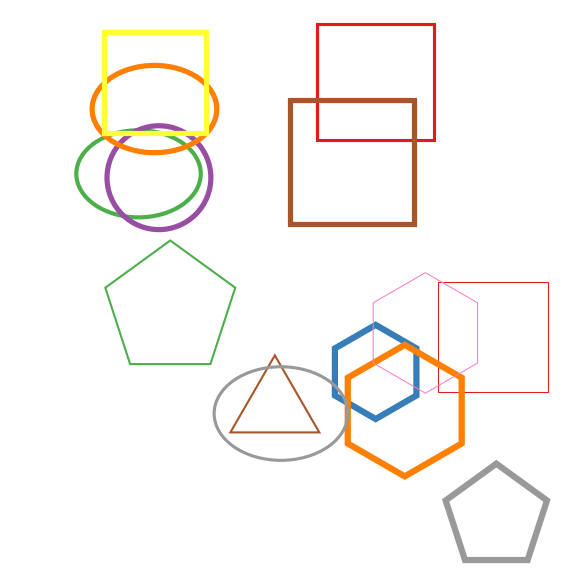[{"shape": "square", "thickness": 0.5, "radius": 0.48, "center": [0.853, 0.416]}, {"shape": "square", "thickness": 1.5, "radius": 0.5, "center": [0.65, 0.858]}, {"shape": "hexagon", "thickness": 3, "radius": 0.41, "center": [0.651, 0.355]}, {"shape": "pentagon", "thickness": 1, "radius": 0.59, "center": [0.295, 0.464]}, {"shape": "oval", "thickness": 2, "radius": 0.54, "center": [0.24, 0.698]}, {"shape": "circle", "thickness": 2.5, "radius": 0.45, "center": [0.275, 0.691]}, {"shape": "hexagon", "thickness": 3, "radius": 0.57, "center": [0.701, 0.288]}, {"shape": "oval", "thickness": 2.5, "radius": 0.54, "center": [0.267, 0.81]}, {"shape": "square", "thickness": 2.5, "radius": 0.44, "center": [0.268, 0.856]}, {"shape": "triangle", "thickness": 1, "radius": 0.44, "center": [0.476, 0.295]}, {"shape": "square", "thickness": 2.5, "radius": 0.54, "center": [0.609, 0.719]}, {"shape": "hexagon", "thickness": 0.5, "radius": 0.52, "center": [0.737, 0.423]}, {"shape": "oval", "thickness": 1.5, "radius": 0.58, "center": [0.487, 0.283]}, {"shape": "pentagon", "thickness": 3, "radius": 0.46, "center": [0.859, 0.104]}]